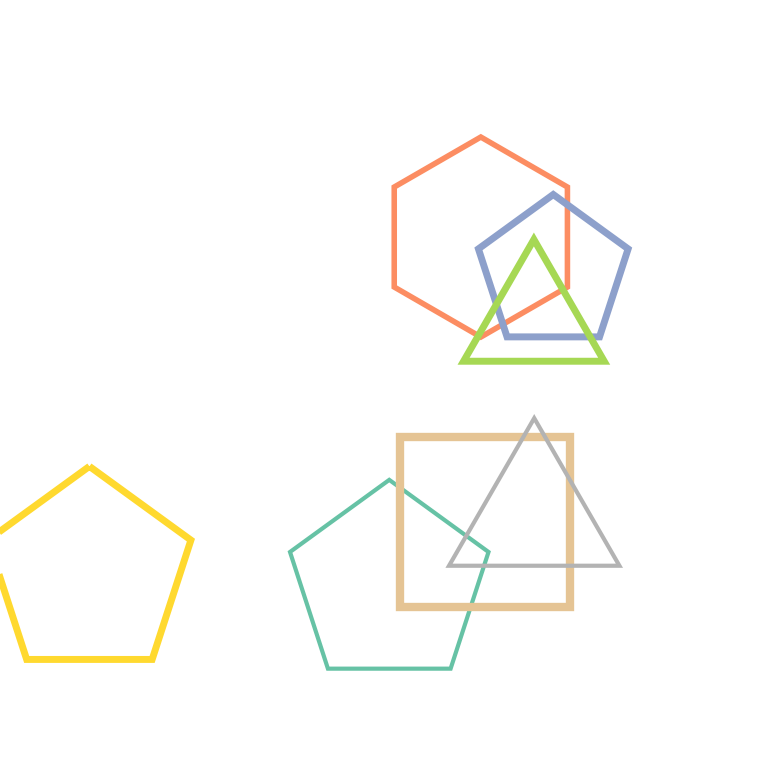[{"shape": "pentagon", "thickness": 1.5, "radius": 0.68, "center": [0.506, 0.241]}, {"shape": "hexagon", "thickness": 2, "radius": 0.65, "center": [0.624, 0.692]}, {"shape": "pentagon", "thickness": 2.5, "radius": 0.51, "center": [0.719, 0.645]}, {"shape": "triangle", "thickness": 2.5, "radius": 0.53, "center": [0.693, 0.584]}, {"shape": "pentagon", "thickness": 2.5, "radius": 0.69, "center": [0.116, 0.256]}, {"shape": "square", "thickness": 3, "radius": 0.55, "center": [0.629, 0.322]}, {"shape": "triangle", "thickness": 1.5, "radius": 0.64, "center": [0.694, 0.329]}]